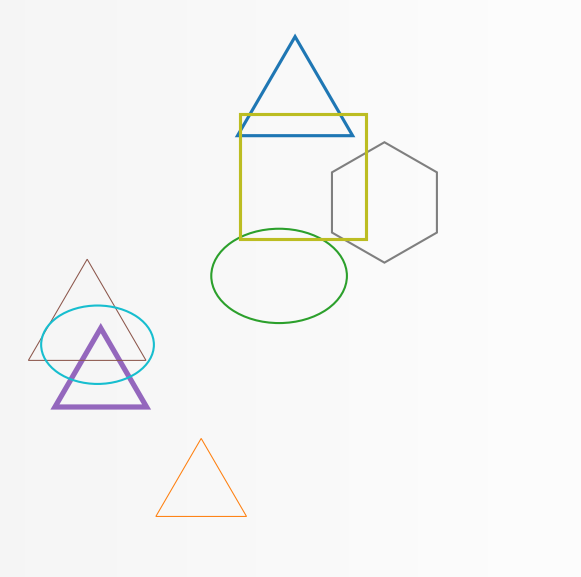[{"shape": "triangle", "thickness": 1.5, "radius": 0.57, "center": [0.508, 0.821]}, {"shape": "triangle", "thickness": 0.5, "radius": 0.45, "center": [0.346, 0.15]}, {"shape": "oval", "thickness": 1, "radius": 0.58, "center": [0.48, 0.521]}, {"shape": "triangle", "thickness": 2.5, "radius": 0.46, "center": [0.173, 0.34]}, {"shape": "triangle", "thickness": 0.5, "radius": 0.58, "center": [0.15, 0.433]}, {"shape": "hexagon", "thickness": 1, "radius": 0.52, "center": [0.661, 0.649]}, {"shape": "square", "thickness": 1.5, "radius": 0.54, "center": [0.521, 0.694]}, {"shape": "oval", "thickness": 1, "radius": 0.48, "center": [0.168, 0.402]}]